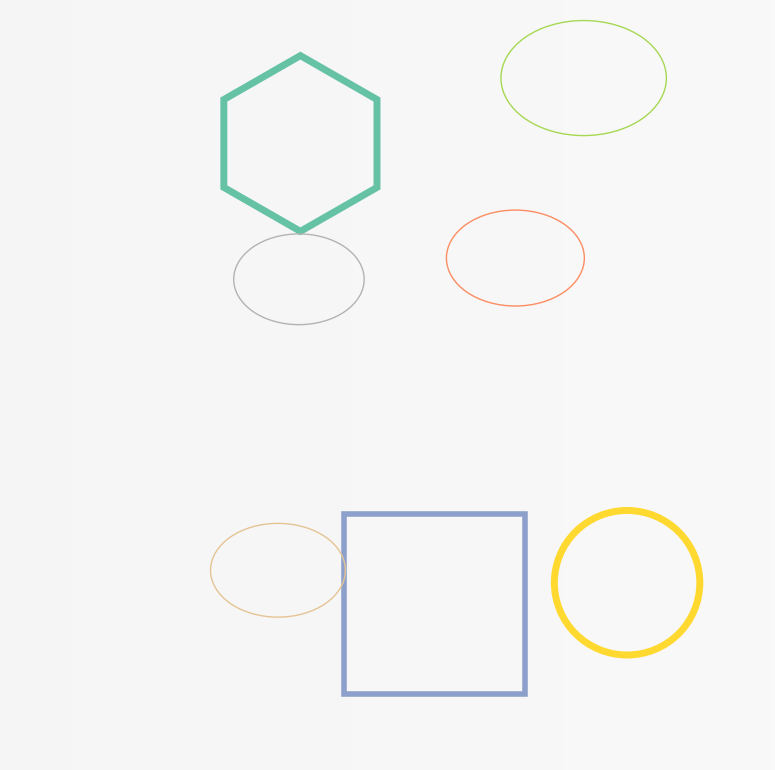[{"shape": "hexagon", "thickness": 2.5, "radius": 0.57, "center": [0.388, 0.814]}, {"shape": "oval", "thickness": 0.5, "radius": 0.44, "center": [0.665, 0.665]}, {"shape": "square", "thickness": 2, "radius": 0.59, "center": [0.561, 0.216]}, {"shape": "oval", "thickness": 0.5, "radius": 0.53, "center": [0.753, 0.899]}, {"shape": "circle", "thickness": 2.5, "radius": 0.47, "center": [0.809, 0.243]}, {"shape": "oval", "thickness": 0.5, "radius": 0.43, "center": [0.359, 0.259]}, {"shape": "oval", "thickness": 0.5, "radius": 0.42, "center": [0.386, 0.637]}]